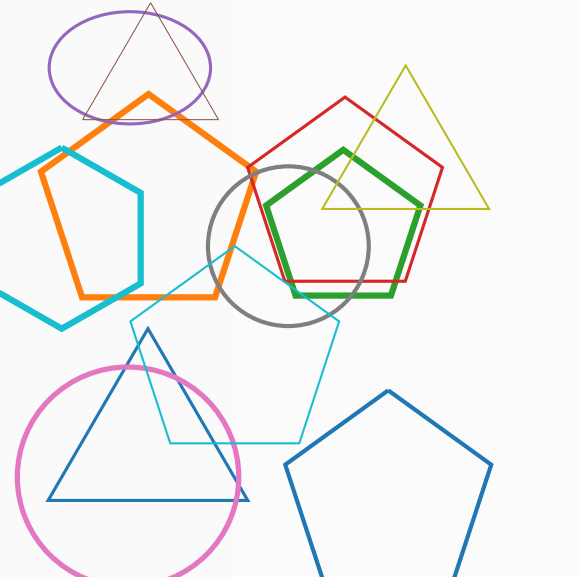[{"shape": "pentagon", "thickness": 2, "radius": 0.93, "center": [0.668, 0.137]}, {"shape": "triangle", "thickness": 1.5, "radius": 0.99, "center": [0.255, 0.232]}, {"shape": "pentagon", "thickness": 3, "radius": 0.97, "center": [0.256, 0.642]}, {"shape": "pentagon", "thickness": 3, "radius": 0.7, "center": [0.591, 0.6]}, {"shape": "pentagon", "thickness": 1.5, "radius": 0.88, "center": [0.594, 0.655]}, {"shape": "oval", "thickness": 1.5, "radius": 0.69, "center": [0.223, 0.882]}, {"shape": "triangle", "thickness": 0.5, "radius": 0.67, "center": [0.259, 0.859]}, {"shape": "circle", "thickness": 2.5, "radius": 0.95, "center": [0.22, 0.173]}, {"shape": "circle", "thickness": 2, "radius": 0.69, "center": [0.496, 0.573]}, {"shape": "triangle", "thickness": 1, "radius": 0.83, "center": [0.698, 0.72]}, {"shape": "pentagon", "thickness": 1, "radius": 0.94, "center": [0.404, 0.384]}, {"shape": "hexagon", "thickness": 3, "radius": 0.78, "center": [0.106, 0.587]}]